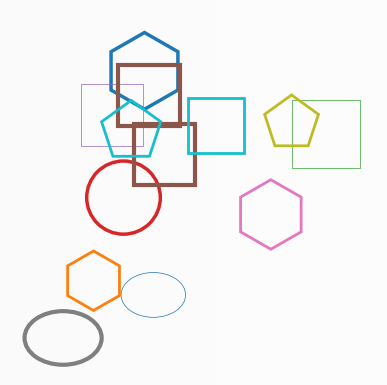[{"shape": "oval", "thickness": 0.5, "radius": 0.42, "center": [0.396, 0.234]}, {"shape": "hexagon", "thickness": 2.5, "radius": 0.5, "center": [0.373, 0.816]}, {"shape": "hexagon", "thickness": 2, "radius": 0.39, "center": [0.241, 0.271]}, {"shape": "square", "thickness": 0.5, "radius": 0.44, "center": [0.841, 0.653]}, {"shape": "circle", "thickness": 2.5, "radius": 0.47, "center": [0.319, 0.487]}, {"shape": "square", "thickness": 0.5, "radius": 0.41, "center": [0.289, 0.702]}, {"shape": "square", "thickness": 3, "radius": 0.4, "center": [0.384, 0.752]}, {"shape": "square", "thickness": 3, "radius": 0.4, "center": [0.425, 0.599]}, {"shape": "hexagon", "thickness": 2, "radius": 0.45, "center": [0.699, 0.443]}, {"shape": "oval", "thickness": 3, "radius": 0.5, "center": [0.163, 0.122]}, {"shape": "pentagon", "thickness": 2, "radius": 0.37, "center": [0.752, 0.68]}, {"shape": "pentagon", "thickness": 2, "radius": 0.4, "center": [0.339, 0.659]}, {"shape": "square", "thickness": 2, "radius": 0.36, "center": [0.557, 0.674]}]